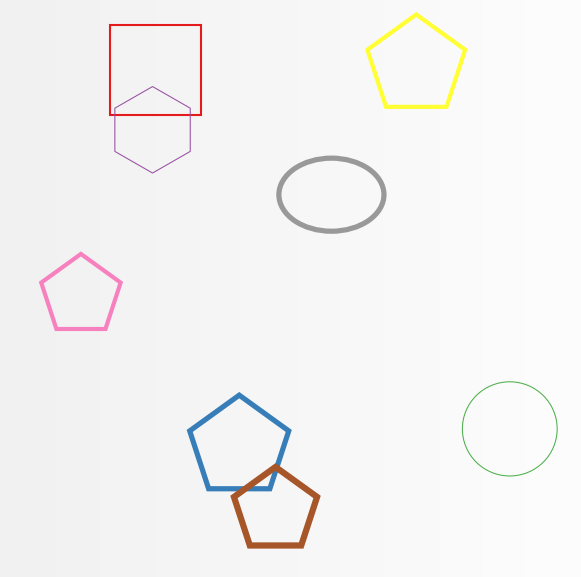[{"shape": "square", "thickness": 1, "radius": 0.39, "center": [0.267, 0.878]}, {"shape": "pentagon", "thickness": 2.5, "radius": 0.45, "center": [0.412, 0.225]}, {"shape": "circle", "thickness": 0.5, "radius": 0.41, "center": [0.877, 0.256]}, {"shape": "hexagon", "thickness": 0.5, "radius": 0.37, "center": [0.262, 0.774]}, {"shape": "pentagon", "thickness": 2, "radius": 0.44, "center": [0.716, 0.886]}, {"shape": "pentagon", "thickness": 3, "radius": 0.38, "center": [0.474, 0.115]}, {"shape": "pentagon", "thickness": 2, "radius": 0.36, "center": [0.139, 0.488]}, {"shape": "oval", "thickness": 2.5, "radius": 0.45, "center": [0.57, 0.662]}]